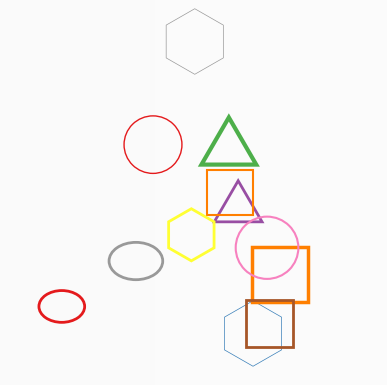[{"shape": "oval", "thickness": 2, "radius": 0.29, "center": [0.159, 0.204]}, {"shape": "circle", "thickness": 1, "radius": 0.37, "center": [0.395, 0.624]}, {"shape": "hexagon", "thickness": 0.5, "radius": 0.43, "center": [0.653, 0.134]}, {"shape": "triangle", "thickness": 3, "radius": 0.41, "center": [0.591, 0.613]}, {"shape": "triangle", "thickness": 2, "radius": 0.36, "center": [0.615, 0.459]}, {"shape": "square", "thickness": 1.5, "radius": 0.29, "center": [0.594, 0.5]}, {"shape": "square", "thickness": 2.5, "radius": 0.36, "center": [0.722, 0.286]}, {"shape": "hexagon", "thickness": 2, "radius": 0.34, "center": [0.494, 0.39]}, {"shape": "square", "thickness": 2, "radius": 0.3, "center": [0.696, 0.16]}, {"shape": "circle", "thickness": 1.5, "radius": 0.4, "center": [0.689, 0.356]}, {"shape": "hexagon", "thickness": 0.5, "radius": 0.43, "center": [0.503, 0.892]}, {"shape": "oval", "thickness": 2, "radius": 0.35, "center": [0.351, 0.322]}]